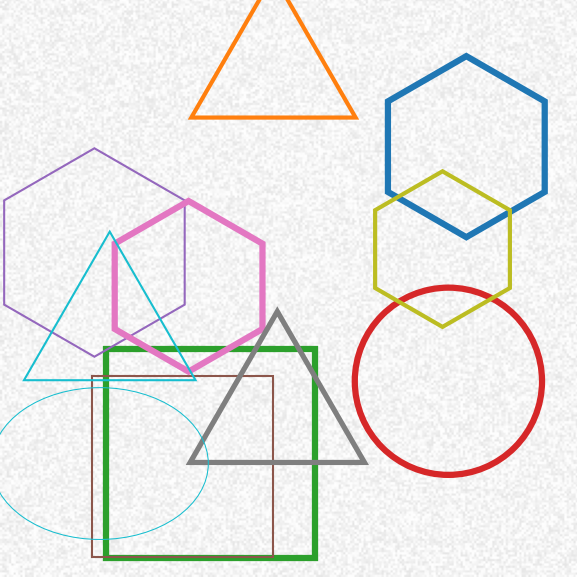[{"shape": "hexagon", "thickness": 3, "radius": 0.78, "center": [0.807, 0.745]}, {"shape": "triangle", "thickness": 2, "radius": 0.82, "center": [0.474, 0.878]}, {"shape": "square", "thickness": 3, "radius": 0.9, "center": [0.364, 0.213]}, {"shape": "circle", "thickness": 3, "radius": 0.81, "center": [0.776, 0.339]}, {"shape": "hexagon", "thickness": 1, "radius": 0.9, "center": [0.164, 0.562]}, {"shape": "square", "thickness": 1, "radius": 0.78, "center": [0.316, 0.191]}, {"shape": "hexagon", "thickness": 3, "radius": 0.74, "center": [0.327, 0.503]}, {"shape": "triangle", "thickness": 2.5, "radius": 0.87, "center": [0.48, 0.285]}, {"shape": "hexagon", "thickness": 2, "radius": 0.67, "center": [0.766, 0.568]}, {"shape": "oval", "thickness": 0.5, "radius": 0.94, "center": [0.173, 0.196]}, {"shape": "triangle", "thickness": 1, "radius": 0.86, "center": [0.19, 0.427]}]